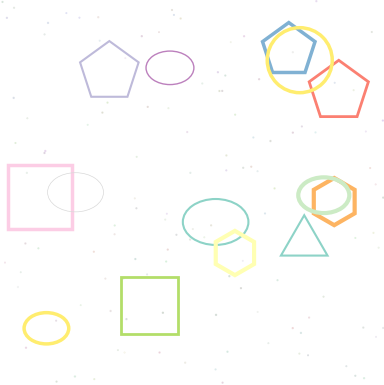[{"shape": "triangle", "thickness": 1.5, "radius": 0.35, "center": [0.79, 0.371]}, {"shape": "oval", "thickness": 1.5, "radius": 0.43, "center": [0.56, 0.423]}, {"shape": "hexagon", "thickness": 3, "radius": 0.29, "center": [0.61, 0.343]}, {"shape": "pentagon", "thickness": 1.5, "radius": 0.4, "center": [0.284, 0.813]}, {"shape": "pentagon", "thickness": 2, "radius": 0.4, "center": [0.88, 0.763]}, {"shape": "pentagon", "thickness": 2.5, "radius": 0.36, "center": [0.75, 0.87]}, {"shape": "hexagon", "thickness": 3, "radius": 0.31, "center": [0.868, 0.476]}, {"shape": "square", "thickness": 2, "radius": 0.37, "center": [0.389, 0.207]}, {"shape": "square", "thickness": 2.5, "radius": 0.42, "center": [0.104, 0.489]}, {"shape": "oval", "thickness": 0.5, "radius": 0.36, "center": [0.196, 0.501]}, {"shape": "oval", "thickness": 1, "radius": 0.31, "center": [0.441, 0.824]}, {"shape": "oval", "thickness": 3, "radius": 0.33, "center": [0.841, 0.493]}, {"shape": "circle", "thickness": 2.5, "radius": 0.42, "center": [0.779, 0.844]}, {"shape": "oval", "thickness": 2.5, "radius": 0.29, "center": [0.121, 0.147]}]